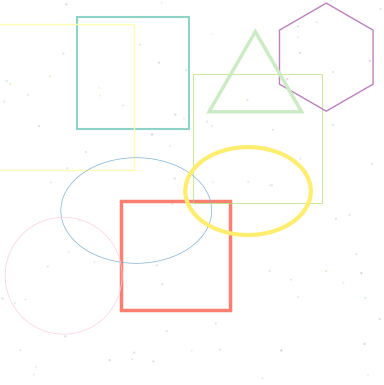[{"shape": "square", "thickness": 1.5, "radius": 0.73, "center": [0.345, 0.81]}, {"shape": "square", "thickness": 1, "radius": 0.94, "center": [0.16, 0.748]}, {"shape": "square", "thickness": 2.5, "radius": 0.71, "center": [0.456, 0.337]}, {"shape": "oval", "thickness": 0.5, "radius": 0.98, "center": [0.354, 0.453]}, {"shape": "square", "thickness": 0.5, "radius": 0.84, "center": [0.668, 0.64]}, {"shape": "circle", "thickness": 0.5, "radius": 0.76, "center": [0.165, 0.284]}, {"shape": "hexagon", "thickness": 1, "radius": 0.7, "center": [0.847, 0.852]}, {"shape": "triangle", "thickness": 2.5, "radius": 0.69, "center": [0.663, 0.779]}, {"shape": "oval", "thickness": 3, "radius": 0.82, "center": [0.644, 0.504]}]